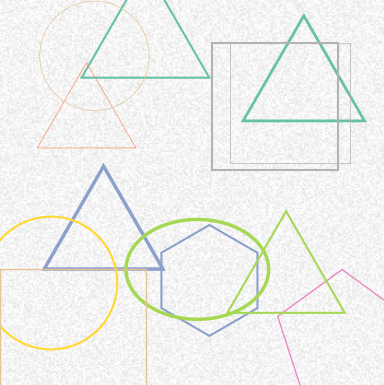[{"shape": "triangle", "thickness": 1.5, "radius": 0.96, "center": [0.378, 0.894]}, {"shape": "triangle", "thickness": 2, "radius": 0.91, "center": [0.789, 0.777]}, {"shape": "triangle", "thickness": 0.5, "radius": 0.74, "center": [0.225, 0.69]}, {"shape": "hexagon", "thickness": 1.5, "radius": 0.72, "center": [0.544, 0.272]}, {"shape": "triangle", "thickness": 2.5, "radius": 0.89, "center": [0.269, 0.39]}, {"shape": "pentagon", "thickness": 1, "radius": 0.88, "center": [0.888, 0.124]}, {"shape": "oval", "thickness": 2.5, "radius": 0.93, "center": [0.513, 0.3]}, {"shape": "triangle", "thickness": 1.5, "radius": 0.88, "center": [0.743, 0.275]}, {"shape": "circle", "thickness": 1.5, "radius": 0.86, "center": [0.132, 0.265]}, {"shape": "circle", "thickness": 0.5, "radius": 0.71, "center": [0.245, 0.855]}, {"shape": "square", "thickness": 1, "radius": 0.95, "center": [0.19, 0.111]}, {"shape": "square", "thickness": 1.5, "radius": 0.82, "center": [0.714, 0.724]}, {"shape": "square", "thickness": 0.5, "radius": 0.78, "center": [0.753, 0.733]}]